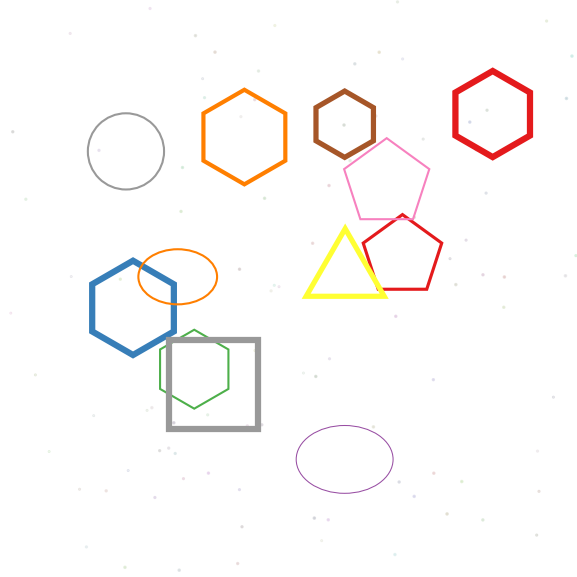[{"shape": "pentagon", "thickness": 1.5, "radius": 0.36, "center": [0.697, 0.556]}, {"shape": "hexagon", "thickness": 3, "radius": 0.37, "center": [0.853, 0.802]}, {"shape": "hexagon", "thickness": 3, "radius": 0.41, "center": [0.23, 0.466]}, {"shape": "hexagon", "thickness": 1, "radius": 0.34, "center": [0.336, 0.36]}, {"shape": "oval", "thickness": 0.5, "radius": 0.42, "center": [0.597, 0.204]}, {"shape": "hexagon", "thickness": 2, "radius": 0.41, "center": [0.423, 0.762]}, {"shape": "oval", "thickness": 1, "radius": 0.34, "center": [0.308, 0.52]}, {"shape": "triangle", "thickness": 2.5, "radius": 0.39, "center": [0.598, 0.525]}, {"shape": "hexagon", "thickness": 2.5, "radius": 0.29, "center": [0.597, 0.784]}, {"shape": "pentagon", "thickness": 1, "radius": 0.39, "center": [0.67, 0.682]}, {"shape": "circle", "thickness": 1, "radius": 0.33, "center": [0.218, 0.737]}, {"shape": "square", "thickness": 3, "radius": 0.39, "center": [0.369, 0.333]}]